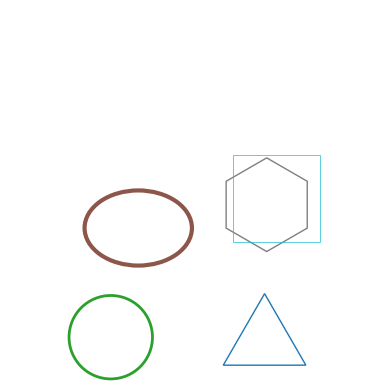[{"shape": "triangle", "thickness": 1, "radius": 0.62, "center": [0.687, 0.113]}, {"shape": "circle", "thickness": 2, "radius": 0.54, "center": [0.288, 0.124]}, {"shape": "oval", "thickness": 3, "radius": 0.7, "center": [0.359, 0.408]}, {"shape": "hexagon", "thickness": 1, "radius": 0.61, "center": [0.693, 0.468]}, {"shape": "square", "thickness": 0.5, "radius": 0.57, "center": [0.717, 0.484]}]